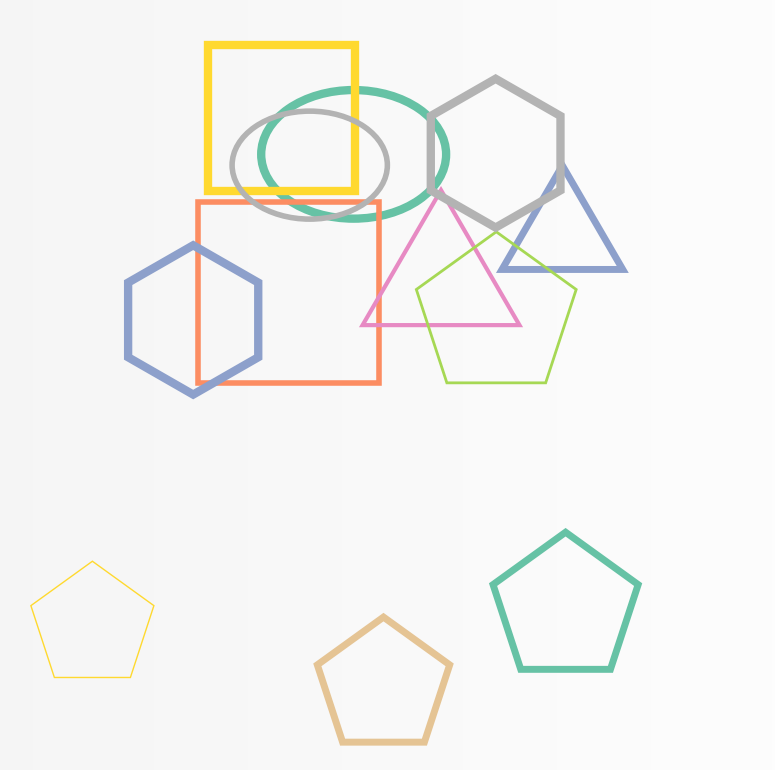[{"shape": "oval", "thickness": 3, "radius": 0.6, "center": [0.456, 0.8]}, {"shape": "pentagon", "thickness": 2.5, "radius": 0.49, "center": [0.73, 0.21]}, {"shape": "square", "thickness": 2, "radius": 0.59, "center": [0.372, 0.62]}, {"shape": "hexagon", "thickness": 3, "radius": 0.48, "center": [0.249, 0.585]}, {"shape": "triangle", "thickness": 2.5, "radius": 0.45, "center": [0.726, 0.695]}, {"shape": "triangle", "thickness": 1.5, "radius": 0.58, "center": [0.569, 0.636]}, {"shape": "pentagon", "thickness": 1, "radius": 0.54, "center": [0.64, 0.591]}, {"shape": "pentagon", "thickness": 0.5, "radius": 0.42, "center": [0.119, 0.188]}, {"shape": "square", "thickness": 3, "radius": 0.47, "center": [0.363, 0.847]}, {"shape": "pentagon", "thickness": 2.5, "radius": 0.45, "center": [0.495, 0.109]}, {"shape": "hexagon", "thickness": 3, "radius": 0.48, "center": [0.64, 0.801]}, {"shape": "oval", "thickness": 2, "radius": 0.5, "center": [0.4, 0.786]}]